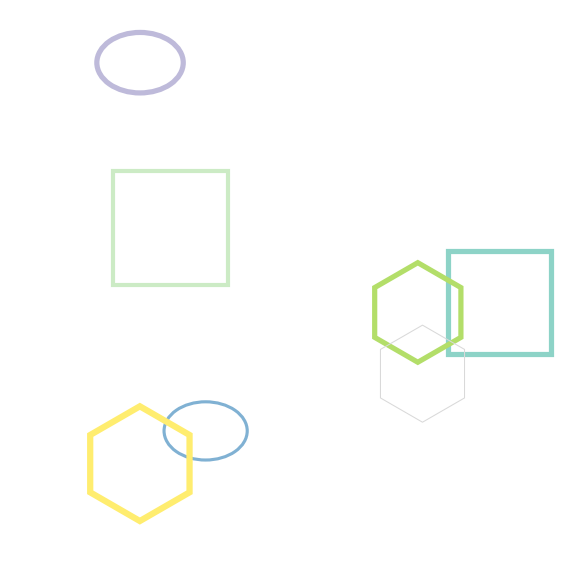[{"shape": "square", "thickness": 2.5, "radius": 0.45, "center": [0.864, 0.475]}, {"shape": "oval", "thickness": 2.5, "radius": 0.37, "center": [0.242, 0.891]}, {"shape": "oval", "thickness": 1.5, "radius": 0.36, "center": [0.356, 0.253]}, {"shape": "hexagon", "thickness": 2.5, "radius": 0.43, "center": [0.723, 0.458]}, {"shape": "hexagon", "thickness": 0.5, "radius": 0.42, "center": [0.732, 0.352]}, {"shape": "square", "thickness": 2, "radius": 0.49, "center": [0.295, 0.605]}, {"shape": "hexagon", "thickness": 3, "radius": 0.5, "center": [0.242, 0.196]}]